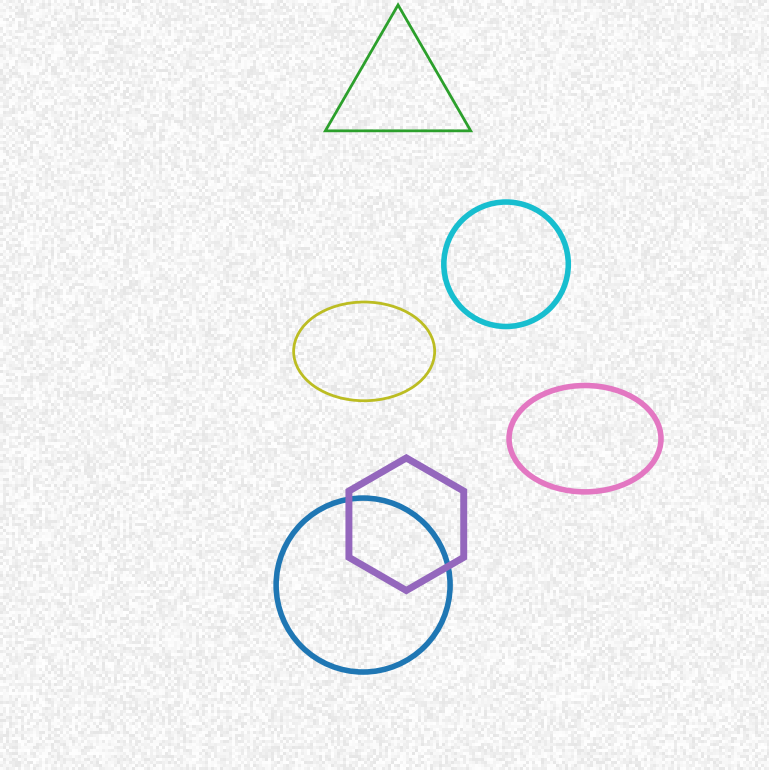[{"shape": "circle", "thickness": 2, "radius": 0.56, "center": [0.472, 0.24]}, {"shape": "triangle", "thickness": 1, "radius": 0.54, "center": [0.517, 0.885]}, {"shape": "hexagon", "thickness": 2.5, "radius": 0.43, "center": [0.528, 0.319]}, {"shape": "oval", "thickness": 2, "radius": 0.49, "center": [0.76, 0.43]}, {"shape": "oval", "thickness": 1, "radius": 0.46, "center": [0.473, 0.544]}, {"shape": "circle", "thickness": 2, "radius": 0.4, "center": [0.657, 0.657]}]